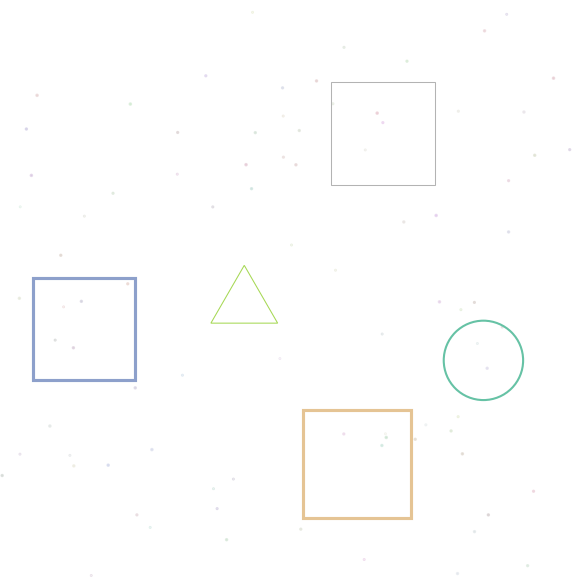[{"shape": "circle", "thickness": 1, "radius": 0.34, "center": [0.837, 0.375]}, {"shape": "square", "thickness": 1.5, "radius": 0.44, "center": [0.146, 0.429]}, {"shape": "triangle", "thickness": 0.5, "radius": 0.33, "center": [0.423, 0.473]}, {"shape": "square", "thickness": 1.5, "radius": 0.47, "center": [0.618, 0.196]}, {"shape": "square", "thickness": 0.5, "radius": 0.45, "center": [0.663, 0.768]}]